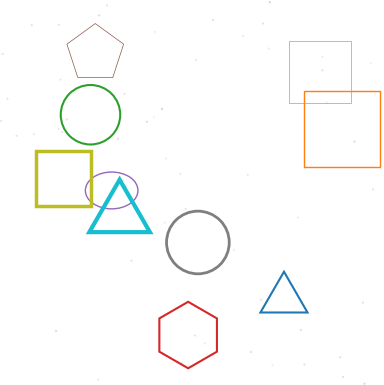[{"shape": "triangle", "thickness": 1.5, "radius": 0.35, "center": [0.738, 0.224]}, {"shape": "square", "thickness": 1, "radius": 0.49, "center": [0.889, 0.665]}, {"shape": "circle", "thickness": 1.5, "radius": 0.39, "center": [0.235, 0.702]}, {"shape": "hexagon", "thickness": 1.5, "radius": 0.43, "center": [0.489, 0.13]}, {"shape": "oval", "thickness": 1, "radius": 0.34, "center": [0.29, 0.505]}, {"shape": "pentagon", "thickness": 0.5, "radius": 0.39, "center": [0.247, 0.861]}, {"shape": "square", "thickness": 0.5, "radius": 0.4, "center": [0.83, 0.812]}, {"shape": "circle", "thickness": 2, "radius": 0.41, "center": [0.514, 0.37]}, {"shape": "square", "thickness": 2.5, "radius": 0.36, "center": [0.164, 0.535]}, {"shape": "triangle", "thickness": 3, "radius": 0.45, "center": [0.311, 0.442]}]